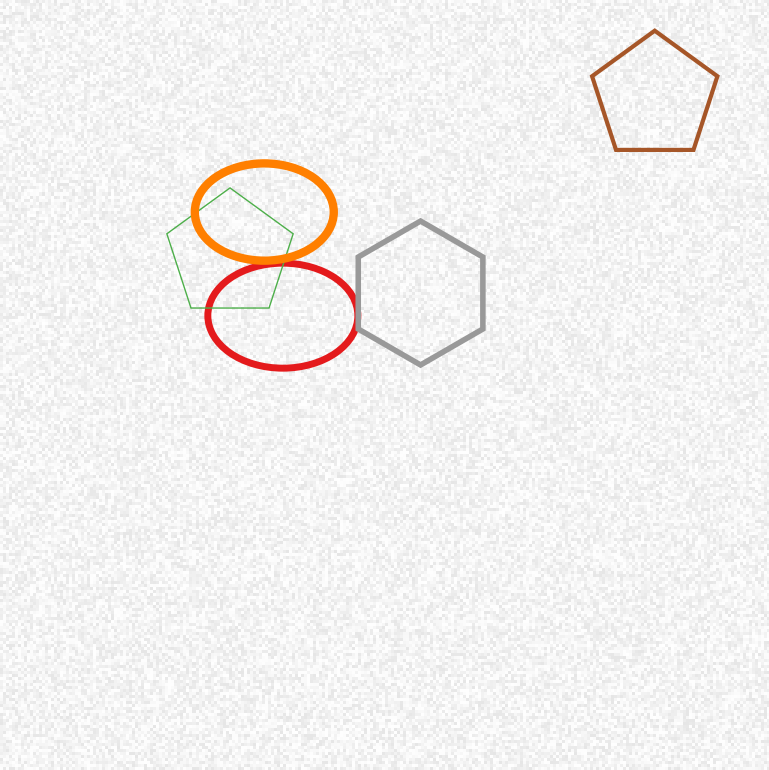[{"shape": "oval", "thickness": 2.5, "radius": 0.49, "center": [0.367, 0.59]}, {"shape": "pentagon", "thickness": 0.5, "radius": 0.43, "center": [0.299, 0.67]}, {"shape": "oval", "thickness": 3, "radius": 0.45, "center": [0.343, 0.725]}, {"shape": "pentagon", "thickness": 1.5, "radius": 0.43, "center": [0.85, 0.875]}, {"shape": "hexagon", "thickness": 2, "radius": 0.47, "center": [0.546, 0.619]}]